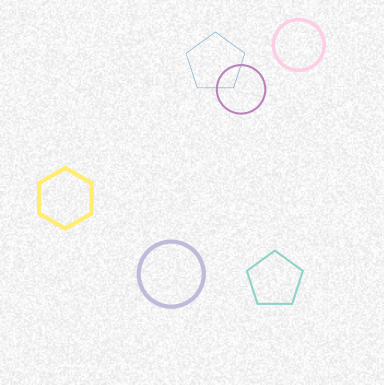[{"shape": "pentagon", "thickness": 1.5, "radius": 0.38, "center": [0.714, 0.273]}, {"shape": "circle", "thickness": 3, "radius": 0.42, "center": [0.445, 0.288]}, {"shape": "pentagon", "thickness": 0.5, "radius": 0.4, "center": [0.56, 0.837]}, {"shape": "circle", "thickness": 2.5, "radius": 0.33, "center": [0.776, 0.883]}, {"shape": "circle", "thickness": 1.5, "radius": 0.32, "center": [0.626, 0.768]}, {"shape": "hexagon", "thickness": 3, "radius": 0.39, "center": [0.17, 0.485]}]